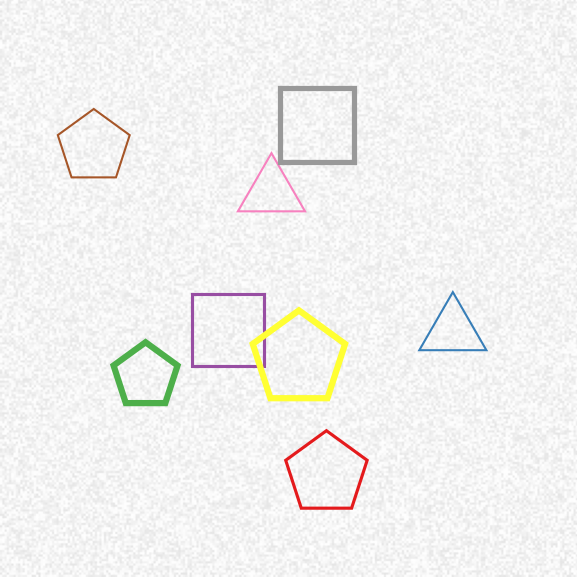[{"shape": "pentagon", "thickness": 1.5, "radius": 0.37, "center": [0.565, 0.179]}, {"shape": "triangle", "thickness": 1, "radius": 0.34, "center": [0.784, 0.426]}, {"shape": "pentagon", "thickness": 3, "radius": 0.29, "center": [0.252, 0.348]}, {"shape": "square", "thickness": 1.5, "radius": 0.31, "center": [0.394, 0.427]}, {"shape": "pentagon", "thickness": 3, "radius": 0.42, "center": [0.518, 0.378]}, {"shape": "pentagon", "thickness": 1, "radius": 0.33, "center": [0.162, 0.745]}, {"shape": "triangle", "thickness": 1, "radius": 0.34, "center": [0.47, 0.667]}, {"shape": "square", "thickness": 2.5, "radius": 0.32, "center": [0.55, 0.782]}]